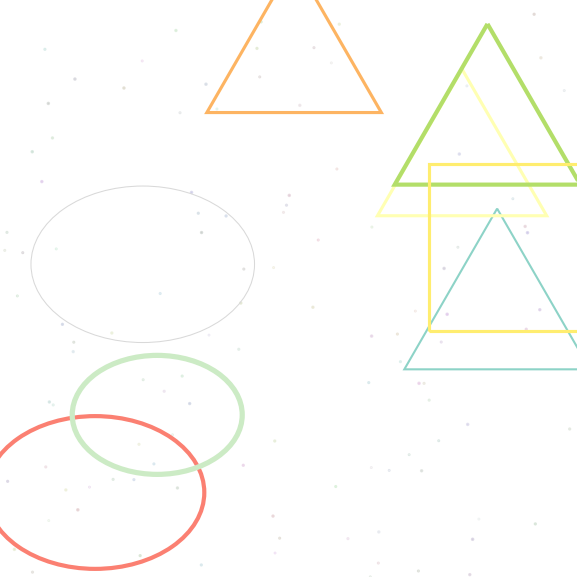[{"shape": "triangle", "thickness": 1, "radius": 0.93, "center": [0.861, 0.452]}, {"shape": "triangle", "thickness": 1.5, "radius": 0.85, "center": [0.8, 0.71]}, {"shape": "oval", "thickness": 2, "radius": 0.94, "center": [0.165, 0.146]}, {"shape": "triangle", "thickness": 1.5, "radius": 0.87, "center": [0.509, 0.891]}, {"shape": "triangle", "thickness": 2, "radius": 0.93, "center": [0.844, 0.772]}, {"shape": "oval", "thickness": 0.5, "radius": 0.97, "center": [0.247, 0.542]}, {"shape": "oval", "thickness": 2.5, "radius": 0.74, "center": [0.272, 0.281]}, {"shape": "square", "thickness": 1.5, "radius": 0.72, "center": [0.887, 0.57]}]